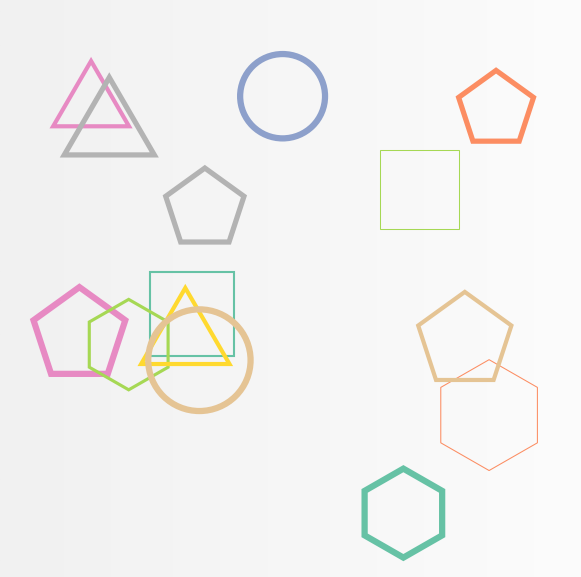[{"shape": "square", "thickness": 1, "radius": 0.36, "center": [0.33, 0.455]}, {"shape": "hexagon", "thickness": 3, "radius": 0.39, "center": [0.694, 0.111]}, {"shape": "hexagon", "thickness": 0.5, "radius": 0.48, "center": [0.841, 0.28]}, {"shape": "pentagon", "thickness": 2.5, "radius": 0.34, "center": [0.853, 0.809]}, {"shape": "circle", "thickness": 3, "radius": 0.37, "center": [0.486, 0.833]}, {"shape": "pentagon", "thickness": 3, "radius": 0.41, "center": [0.137, 0.419]}, {"shape": "triangle", "thickness": 2, "radius": 0.38, "center": [0.157, 0.818]}, {"shape": "hexagon", "thickness": 1.5, "radius": 0.39, "center": [0.221, 0.402]}, {"shape": "square", "thickness": 0.5, "radius": 0.34, "center": [0.721, 0.671]}, {"shape": "triangle", "thickness": 2, "radius": 0.44, "center": [0.319, 0.413]}, {"shape": "circle", "thickness": 3, "radius": 0.44, "center": [0.343, 0.375]}, {"shape": "pentagon", "thickness": 2, "radius": 0.42, "center": [0.8, 0.409]}, {"shape": "triangle", "thickness": 2.5, "radius": 0.45, "center": [0.188, 0.776]}, {"shape": "pentagon", "thickness": 2.5, "radius": 0.35, "center": [0.352, 0.637]}]